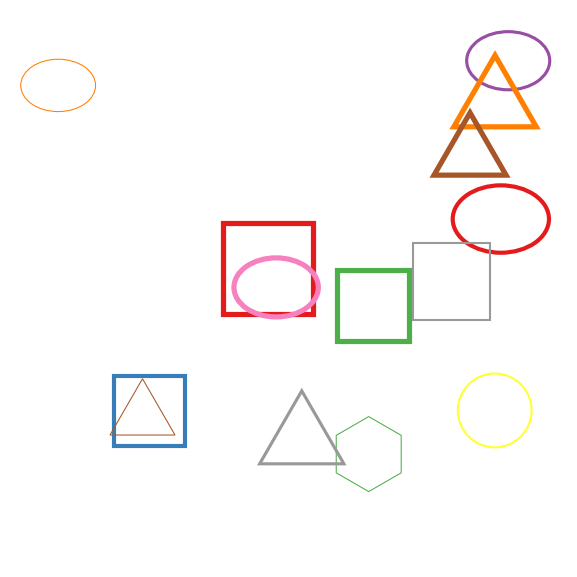[{"shape": "square", "thickness": 2.5, "radius": 0.39, "center": [0.464, 0.534]}, {"shape": "oval", "thickness": 2, "radius": 0.42, "center": [0.867, 0.62]}, {"shape": "square", "thickness": 2, "radius": 0.31, "center": [0.259, 0.288]}, {"shape": "hexagon", "thickness": 0.5, "radius": 0.32, "center": [0.638, 0.213]}, {"shape": "square", "thickness": 2.5, "radius": 0.31, "center": [0.646, 0.47]}, {"shape": "oval", "thickness": 1.5, "radius": 0.36, "center": [0.88, 0.894]}, {"shape": "oval", "thickness": 0.5, "radius": 0.32, "center": [0.101, 0.851]}, {"shape": "triangle", "thickness": 2.5, "radius": 0.41, "center": [0.857, 0.821]}, {"shape": "circle", "thickness": 1, "radius": 0.32, "center": [0.857, 0.288]}, {"shape": "triangle", "thickness": 0.5, "radius": 0.32, "center": [0.247, 0.278]}, {"shape": "triangle", "thickness": 2.5, "radius": 0.36, "center": [0.814, 0.732]}, {"shape": "oval", "thickness": 2.5, "radius": 0.37, "center": [0.478, 0.501]}, {"shape": "triangle", "thickness": 1.5, "radius": 0.42, "center": [0.523, 0.238]}, {"shape": "square", "thickness": 1, "radius": 0.33, "center": [0.782, 0.512]}]